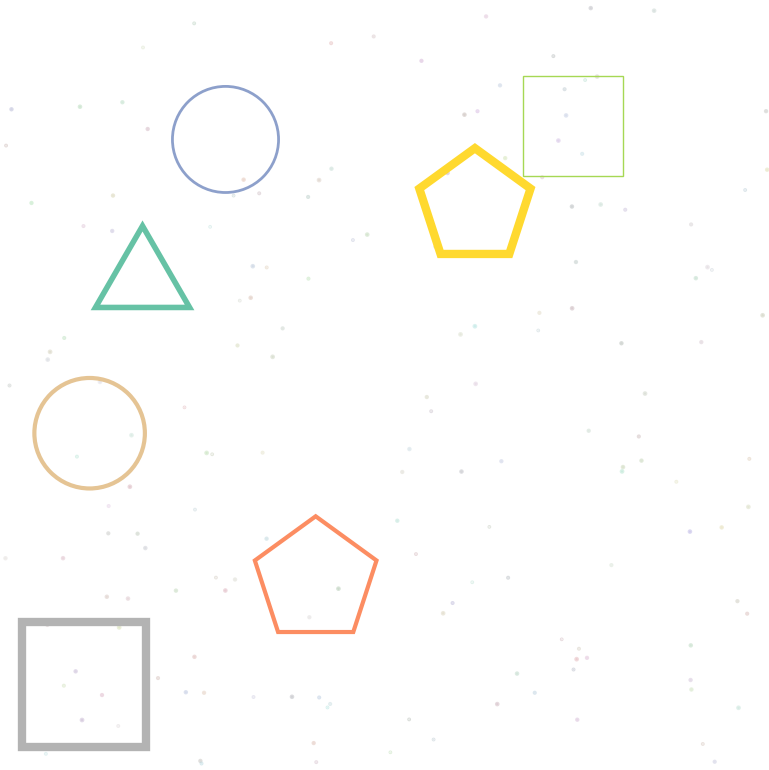[{"shape": "triangle", "thickness": 2, "radius": 0.35, "center": [0.185, 0.636]}, {"shape": "pentagon", "thickness": 1.5, "radius": 0.42, "center": [0.41, 0.246]}, {"shape": "circle", "thickness": 1, "radius": 0.34, "center": [0.293, 0.819]}, {"shape": "square", "thickness": 0.5, "radius": 0.32, "center": [0.745, 0.836]}, {"shape": "pentagon", "thickness": 3, "radius": 0.38, "center": [0.617, 0.732]}, {"shape": "circle", "thickness": 1.5, "radius": 0.36, "center": [0.116, 0.437]}, {"shape": "square", "thickness": 3, "radius": 0.4, "center": [0.109, 0.111]}]